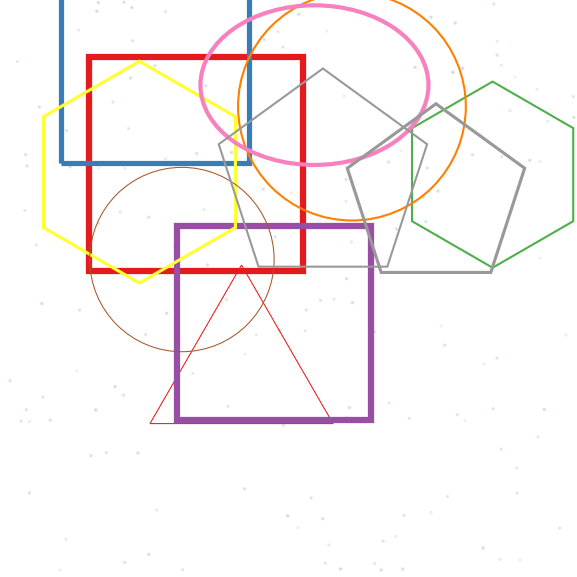[{"shape": "square", "thickness": 3, "radius": 0.93, "center": [0.339, 0.715]}, {"shape": "triangle", "thickness": 0.5, "radius": 0.92, "center": [0.418, 0.357]}, {"shape": "square", "thickness": 2.5, "radius": 0.81, "center": [0.268, 0.878]}, {"shape": "hexagon", "thickness": 1, "radius": 0.81, "center": [0.853, 0.697]}, {"shape": "square", "thickness": 3, "radius": 0.84, "center": [0.475, 0.439]}, {"shape": "circle", "thickness": 1, "radius": 0.99, "center": [0.609, 0.815]}, {"shape": "hexagon", "thickness": 1.5, "radius": 0.96, "center": [0.241, 0.701]}, {"shape": "circle", "thickness": 0.5, "radius": 0.8, "center": [0.315, 0.55]}, {"shape": "oval", "thickness": 2, "radius": 0.99, "center": [0.544, 0.852]}, {"shape": "pentagon", "thickness": 1, "radius": 0.95, "center": [0.559, 0.691]}, {"shape": "pentagon", "thickness": 1.5, "radius": 0.81, "center": [0.755, 0.658]}]